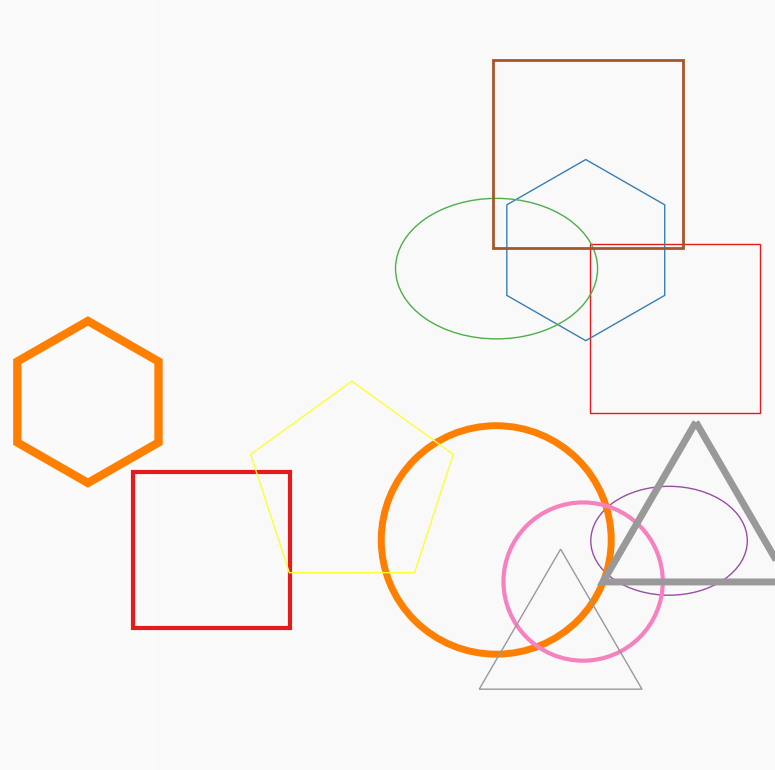[{"shape": "square", "thickness": 0.5, "radius": 0.55, "center": [0.871, 0.573]}, {"shape": "square", "thickness": 1.5, "radius": 0.51, "center": [0.273, 0.285]}, {"shape": "hexagon", "thickness": 0.5, "radius": 0.59, "center": [0.756, 0.675]}, {"shape": "oval", "thickness": 0.5, "radius": 0.65, "center": [0.641, 0.651]}, {"shape": "oval", "thickness": 0.5, "radius": 0.5, "center": [0.863, 0.298]}, {"shape": "hexagon", "thickness": 3, "radius": 0.53, "center": [0.113, 0.478]}, {"shape": "circle", "thickness": 2.5, "radius": 0.74, "center": [0.64, 0.299]}, {"shape": "pentagon", "thickness": 0.5, "radius": 0.69, "center": [0.454, 0.367]}, {"shape": "square", "thickness": 1, "radius": 0.61, "center": [0.759, 0.8]}, {"shape": "circle", "thickness": 1.5, "radius": 0.51, "center": [0.752, 0.245]}, {"shape": "triangle", "thickness": 0.5, "radius": 0.61, "center": [0.723, 0.166]}, {"shape": "triangle", "thickness": 2.5, "radius": 0.69, "center": [0.898, 0.313]}]